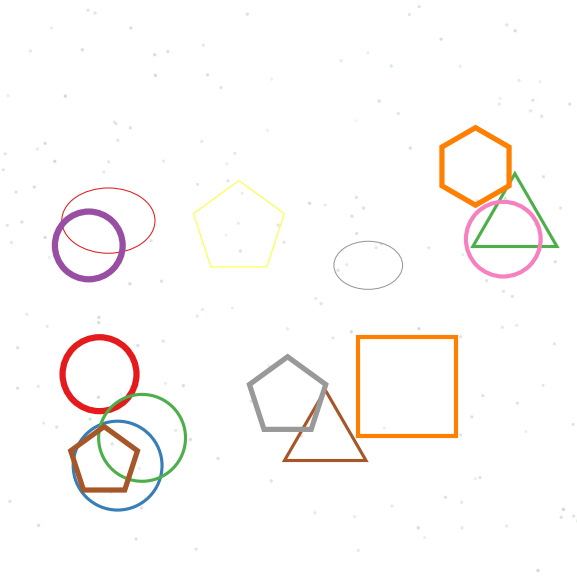[{"shape": "circle", "thickness": 3, "radius": 0.32, "center": [0.172, 0.351]}, {"shape": "oval", "thickness": 0.5, "radius": 0.4, "center": [0.188, 0.617]}, {"shape": "circle", "thickness": 1.5, "radius": 0.38, "center": [0.204, 0.193]}, {"shape": "triangle", "thickness": 1.5, "radius": 0.42, "center": [0.892, 0.614]}, {"shape": "circle", "thickness": 1.5, "radius": 0.38, "center": [0.246, 0.241]}, {"shape": "circle", "thickness": 3, "radius": 0.29, "center": [0.154, 0.574]}, {"shape": "square", "thickness": 2, "radius": 0.43, "center": [0.705, 0.33]}, {"shape": "hexagon", "thickness": 2.5, "radius": 0.34, "center": [0.823, 0.711]}, {"shape": "pentagon", "thickness": 0.5, "radius": 0.41, "center": [0.414, 0.604]}, {"shape": "triangle", "thickness": 1.5, "radius": 0.41, "center": [0.563, 0.242]}, {"shape": "pentagon", "thickness": 2.5, "radius": 0.3, "center": [0.18, 0.2]}, {"shape": "circle", "thickness": 2, "radius": 0.32, "center": [0.871, 0.585]}, {"shape": "pentagon", "thickness": 2.5, "radius": 0.35, "center": [0.498, 0.312]}, {"shape": "oval", "thickness": 0.5, "radius": 0.3, "center": [0.638, 0.54]}]